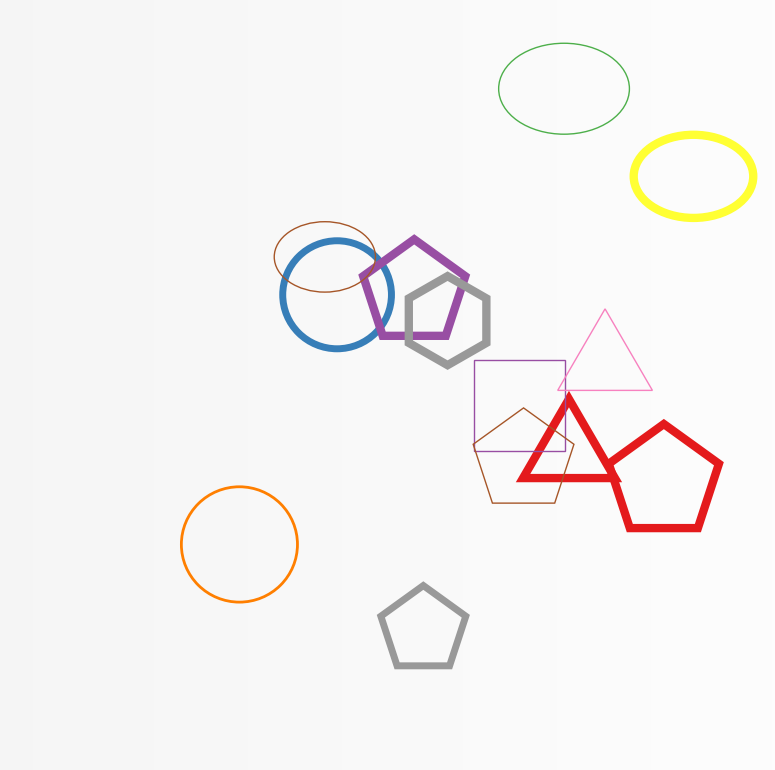[{"shape": "triangle", "thickness": 3, "radius": 0.34, "center": [0.734, 0.413]}, {"shape": "pentagon", "thickness": 3, "radius": 0.37, "center": [0.857, 0.375]}, {"shape": "circle", "thickness": 2.5, "radius": 0.35, "center": [0.435, 0.617]}, {"shape": "oval", "thickness": 0.5, "radius": 0.42, "center": [0.728, 0.885]}, {"shape": "square", "thickness": 0.5, "radius": 0.29, "center": [0.671, 0.473]}, {"shape": "pentagon", "thickness": 3, "radius": 0.35, "center": [0.534, 0.62]}, {"shape": "circle", "thickness": 1, "radius": 0.37, "center": [0.309, 0.293]}, {"shape": "oval", "thickness": 3, "radius": 0.39, "center": [0.895, 0.771]}, {"shape": "oval", "thickness": 0.5, "radius": 0.33, "center": [0.419, 0.666]}, {"shape": "pentagon", "thickness": 0.5, "radius": 0.34, "center": [0.676, 0.402]}, {"shape": "triangle", "thickness": 0.5, "radius": 0.35, "center": [0.781, 0.528]}, {"shape": "pentagon", "thickness": 2.5, "radius": 0.29, "center": [0.546, 0.182]}, {"shape": "hexagon", "thickness": 3, "radius": 0.29, "center": [0.578, 0.584]}]